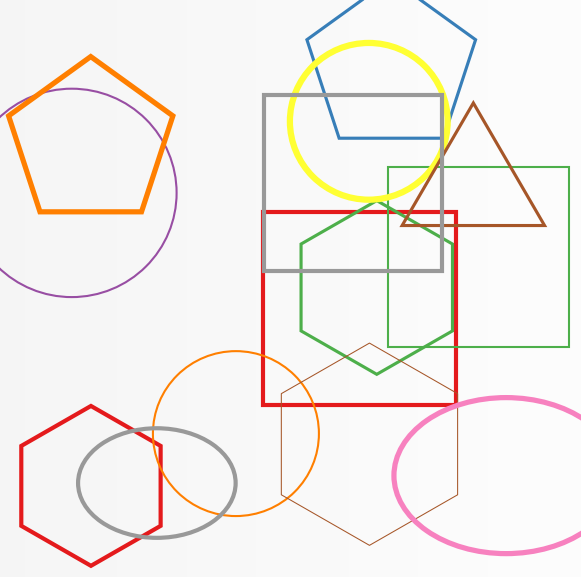[{"shape": "hexagon", "thickness": 2, "radius": 0.69, "center": [0.156, 0.158]}, {"shape": "square", "thickness": 2, "radius": 0.83, "center": [0.619, 0.465]}, {"shape": "pentagon", "thickness": 1.5, "radius": 0.76, "center": [0.673, 0.883]}, {"shape": "square", "thickness": 1, "radius": 0.78, "center": [0.823, 0.554]}, {"shape": "hexagon", "thickness": 1.5, "radius": 0.75, "center": [0.648, 0.501]}, {"shape": "circle", "thickness": 1, "radius": 0.9, "center": [0.123, 0.665]}, {"shape": "circle", "thickness": 1, "radius": 0.71, "center": [0.406, 0.248]}, {"shape": "pentagon", "thickness": 2.5, "radius": 0.74, "center": [0.156, 0.753]}, {"shape": "circle", "thickness": 3, "radius": 0.68, "center": [0.634, 0.789]}, {"shape": "triangle", "thickness": 1.5, "radius": 0.71, "center": [0.814, 0.679]}, {"shape": "hexagon", "thickness": 0.5, "radius": 0.88, "center": [0.636, 0.23]}, {"shape": "oval", "thickness": 2.5, "radius": 0.96, "center": [0.871, 0.176]}, {"shape": "oval", "thickness": 2, "radius": 0.68, "center": [0.27, 0.163]}, {"shape": "square", "thickness": 2, "radius": 0.76, "center": [0.608, 0.682]}]